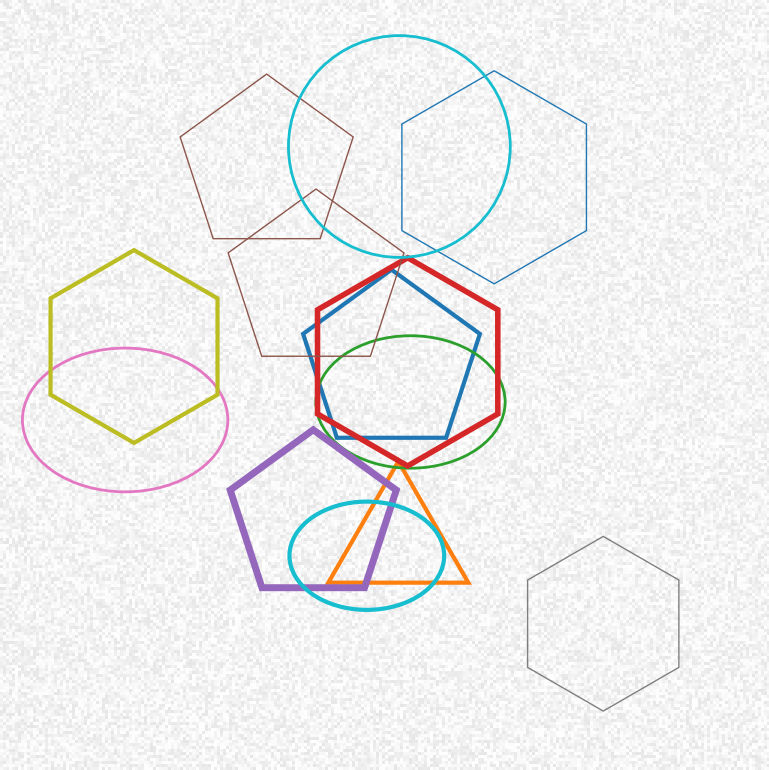[{"shape": "hexagon", "thickness": 0.5, "radius": 0.69, "center": [0.642, 0.77]}, {"shape": "pentagon", "thickness": 1.5, "radius": 0.6, "center": [0.508, 0.529]}, {"shape": "triangle", "thickness": 1.5, "radius": 0.52, "center": [0.517, 0.296]}, {"shape": "oval", "thickness": 1, "radius": 0.61, "center": [0.533, 0.478]}, {"shape": "hexagon", "thickness": 2, "radius": 0.68, "center": [0.529, 0.53]}, {"shape": "pentagon", "thickness": 2.5, "radius": 0.57, "center": [0.407, 0.328]}, {"shape": "pentagon", "thickness": 0.5, "radius": 0.59, "center": [0.346, 0.786]}, {"shape": "pentagon", "thickness": 0.5, "radius": 0.6, "center": [0.41, 0.634]}, {"shape": "oval", "thickness": 1, "radius": 0.67, "center": [0.163, 0.455]}, {"shape": "hexagon", "thickness": 0.5, "radius": 0.57, "center": [0.783, 0.19]}, {"shape": "hexagon", "thickness": 1.5, "radius": 0.63, "center": [0.174, 0.55]}, {"shape": "circle", "thickness": 1, "radius": 0.72, "center": [0.519, 0.81]}, {"shape": "oval", "thickness": 1.5, "radius": 0.5, "center": [0.476, 0.278]}]